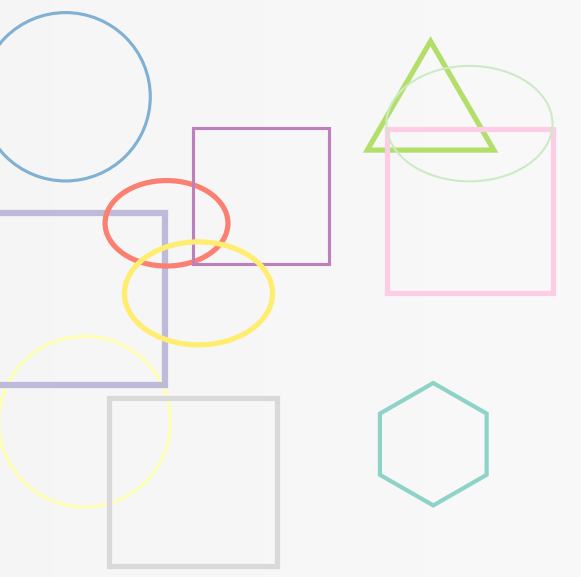[{"shape": "hexagon", "thickness": 2, "radius": 0.53, "center": [0.745, 0.23]}, {"shape": "circle", "thickness": 1.5, "radius": 0.74, "center": [0.146, 0.269]}, {"shape": "square", "thickness": 3, "radius": 0.74, "center": [0.134, 0.482]}, {"shape": "oval", "thickness": 2.5, "radius": 0.53, "center": [0.286, 0.612]}, {"shape": "circle", "thickness": 1.5, "radius": 0.73, "center": [0.113, 0.832]}, {"shape": "triangle", "thickness": 2.5, "radius": 0.63, "center": [0.741, 0.802]}, {"shape": "square", "thickness": 2.5, "radius": 0.71, "center": [0.809, 0.634]}, {"shape": "square", "thickness": 2.5, "radius": 0.73, "center": [0.332, 0.165]}, {"shape": "square", "thickness": 1.5, "radius": 0.59, "center": [0.449, 0.66]}, {"shape": "oval", "thickness": 1, "radius": 0.71, "center": [0.808, 0.785]}, {"shape": "oval", "thickness": 2.5, "radius": 0.64, "center": [0.342, 0.491]}]